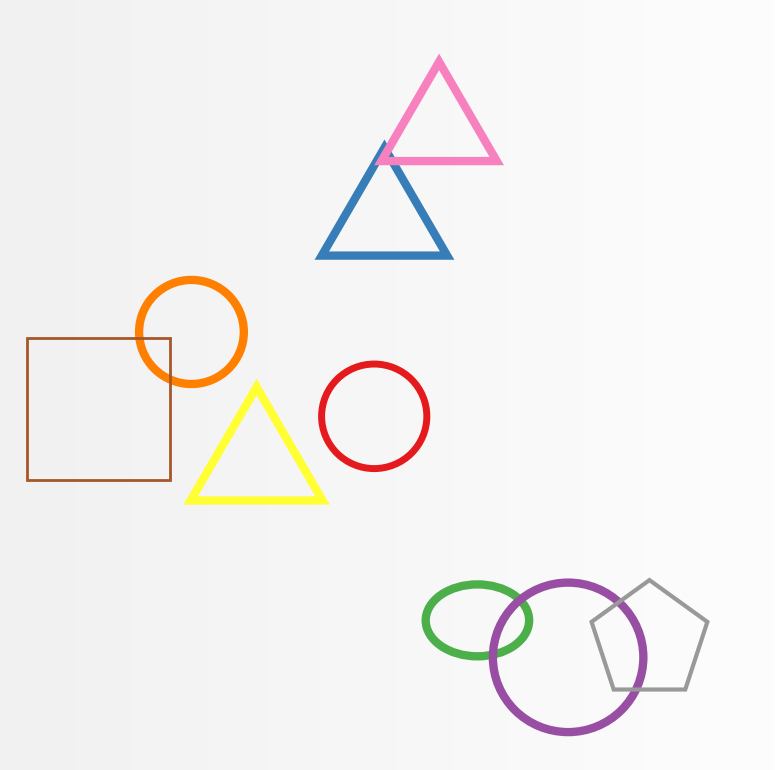[{"shape": "circle", "thickness": 2.5, "radius": 0.34, "center": [0.483, 0.459]}, {"shape": "triangle", "thickness": 3, "radius": 0.47, "center": [0.496, 0.715]}, {"shape": "oval", "thickness": 3, "radius": 0.33, "center": [0.616, 0.194]}, {"shape": "circle", "thickness": 3, "radius": 0.49, "center": [0.733, 0.146]}, {"shape": "circle", "thickness": 3, "radius": 0.34, "center": [0.247, 0.569]}, {"shape": "triangle", "thickness": 3, "radius": 0.49, "center": [0.331, 0.399]}, {"shape": "square", "thickness": 1, "radius": 0.46, "center": [0.128, 0.469]}, {"shape": "triangle", "thickness": 3, "radius": 0.43, "center": [0.567, 0.834]}, {"shape": "pentagon", "thickness": 1.5, "radius": 0.39, "center": [0.838, 0.168]}]